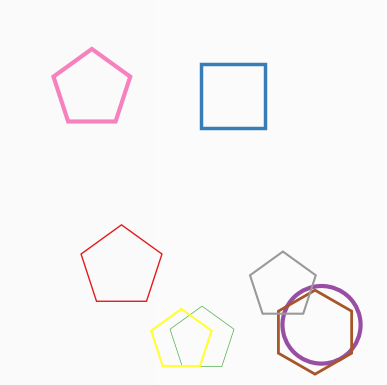[{"shape": "pentagon", "thickness": 1, "radius": 0.55, "center": [0.314, 0.306]}, {"shape": "square", "thickness": 2.5, "radius": 0.41, "center": [0.602, 0.751]}, {"shape": "pentagon", "thickness": 0.5, "radius": 0.43, "center": [0.521, 0.118]}, {"shape": "circle", "thickness": 3, "radius": 0.5, "center": [0.83, 0.156]}, {"shape": "pentagon", "thickness": 1.5, "radius": 0.41, "center": [0.468, 0.116]}, {"shape": "hexagon", "thickness": 2, "radius": 0.55, "center": [0.813, 0.137]}, {"shape": "pentagon", "thickness": 3, "radius": 0.52, "center": [0.237, 0.769]}, {"shape": "pentagon", "thickness": 1.5, "radius": 0.45, "center": [0.73, 0.257]}]